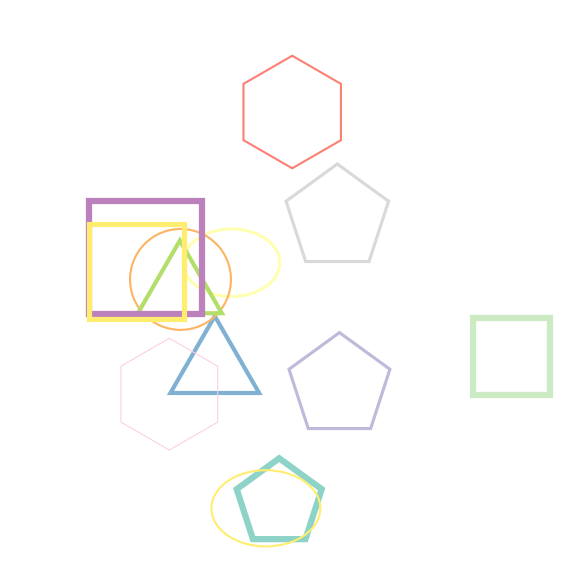[{"shape": "pentagon", "thickness": 3, "radius": 0.39, "center": [0.483, 0.128]}, {"shape": "oval", "thickness": 1.5, "radius": 0.42, "center": [0.401, 0.544]}, {"shape": "pentagon", "thickness": 1.5, "radius": 0.46, "center": [0.588, 0.331]}, {"shape": "hexagon", "thickness": 1, "radius": 0.49, "center": [0.506, 0.805]}, {"shape": "triangle", "thickness": 2, "radius": 0.44, "center": [0.372, 0.363]}, {"shape": "circle", "thickness": 1, "radius": 0.44, "center": [0.313, 0.515]}, {"shape": "triangle", "thickness": 2, "radius": 0.42, "center": [0.311, 0.499]}, {"shape": "hexagon", "thickness": 0.5, "radius": 0.48, "center": [0.293, 0.317]}, {"shape": "pentagon", "thickness": 1.5, "radius": 0.47, "center": [0.584, 0.622]}, {"shape": "square", "thickness": 3, "radius": 0.49, "center": [0.252, 0.554]}, {"shape": "square", "thickness": 3, "radius": 0.33, "center": [0.886, 0.381]}, {"shape": "oval", "thickness": 1, "radius": 0.47, "center": [0.46, 0.119]}, {"shape": "square", "thickness": 2.5, "radius": 0.41, "center": [0.236, 0.529]}]